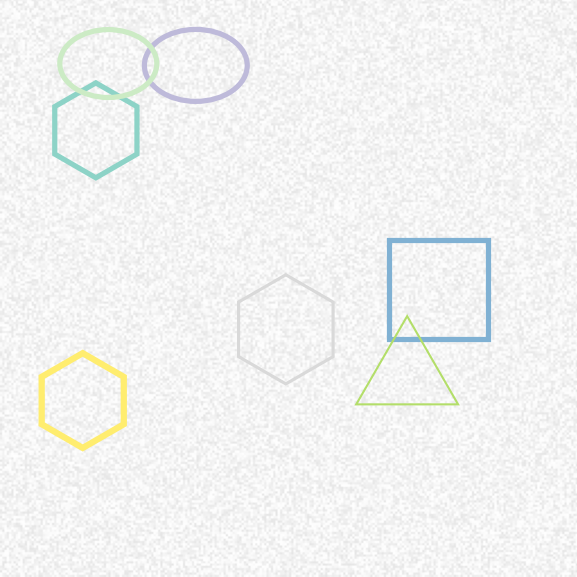[{"shape": "hexagon", "thickness": 2.5, "radius": 0.41, "center": [0.166, 0.773]}, {"shape": "oval", "thickness": 2.5, "radius": 0.45, "center": [0.339, 0.886]}, {"shape": "square", "thickness": 2.5, "radius": 0.43, "center": [0.759, 0.497]}, {"shape": "triangle", "thickness": 1, "radius": 0.51, "center": [0.705, 0.35]}, {"shape": "hexagon", "thickness": 1.5, "radius": 0.47, "center": [0.495, 0.429]}, {"shape": "oval", "thickness": 2.5, "radius": 0.42, "center": [0.188, 0.889]}, {"shape": "hexagon", "thickness": 3, "radius": 0.41, "center": [0.143, 0.306]}]